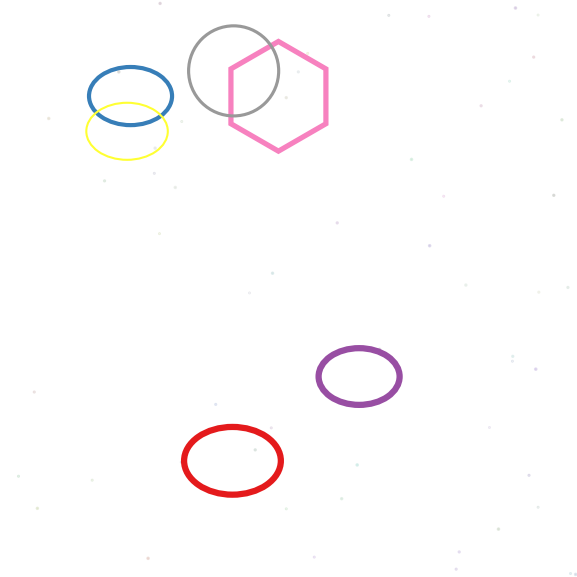[{"shape": "oval", "thickness": 3, "radius": 0.42, "center": [0.403, 0.201]}, {"shape": "oval", "thickness": 2, "radius": 0.36, "center": [0.226, 0.833]}, {"shape": "oval", "thickness": 3, "radius": 0.35, "center": [0.622, 0.347]}, {"shape": "oval", "thickness": 1, "radius": 0.35, "center": [0.22, 0.772]}, {"shape": "hexagon", "thickness": 2.5, "radius": 0.47, "center": [0.482, 0.832]}, {"shape": "circle", "thickness": 1.5, "radius": 0.39, "center": [0.405, 0.876]}]